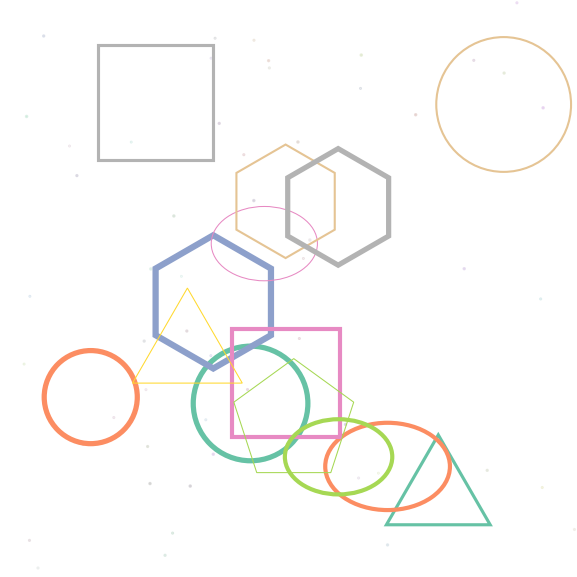[{"shape": "triangle", "thickness": 1.5, "radius": 0.52, "center": [0.759, 0.142]}, {"shape": "circle", "thickness": 2.5, "radius": 0.5, "center": [0.434, 0.301]}, {"shape": "circle", "thickness": 2.5, "radius": 0.4, "center": [0.157, 0.311]}, {"shape": "oval", "thickness": 2, "radius": 0.54, "center": [0.671, 0.191]}, {"shape": "hexagon", "thickness": 3, "radius": 0.58, "center": [0.369, 0.476]}, {"shape": "oval", "thickness": 0.5, "radius": 0.46, "center": [0.458, 0.577]}, {"shape": "square", "thickness": 2, "radius": 0.47, "center": [0.496, 0.336]}, {"shape": "pentagon", "thickness": 0.5, "radius": 0.55, "center": [0.509, 0.269]}, {"shape": "oval", "thickness": 2, "radius": 0.46, "center": [0.586, 0.208]}, {"shape": "triangle", "thickness": 0.5, "radius": 0.55, "center": [0.324, 0.391]}, {"shape": "circle", "thickness": 1, "radius": 0.58, "center": [0.872, 0.818]}, {"shape": "hexagon", "thickness": 1, "radius": 0.49, "center": [0.495, 0.651]}, {"shape": "hexagon", "thickness": 2.5, "radius": 0.5, "center": [0.586, 0.641]}, {"shape": "square", "thickness": 1.5, "radius": 0.5, "center": [0.269, 0.821]}]